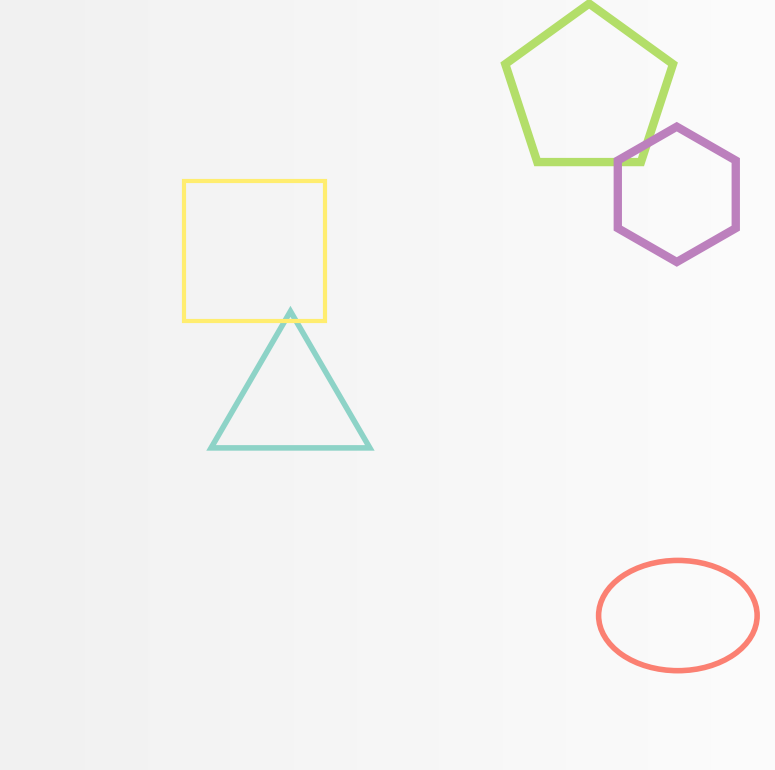[{"shape": "triangle", "thickness": 2, "radius": 0.59, "center": [0.375, 0.477]}, {"shape": "oval", "thickness": 2, "radius": 0.51, "center": [0.875, 0.201]}, {"shape": "pentagon", "thickness": 3, "radius": 0.57, "center": [0.76, 0.882]}, {"shape": "hexagon", "thickness": 3, "radius": 0.44, "center": [0.873, 0.748]}, {"shape": "square", "thickness": 1.5, "radius": 0.45, "center": [0.329, 0.674]}]